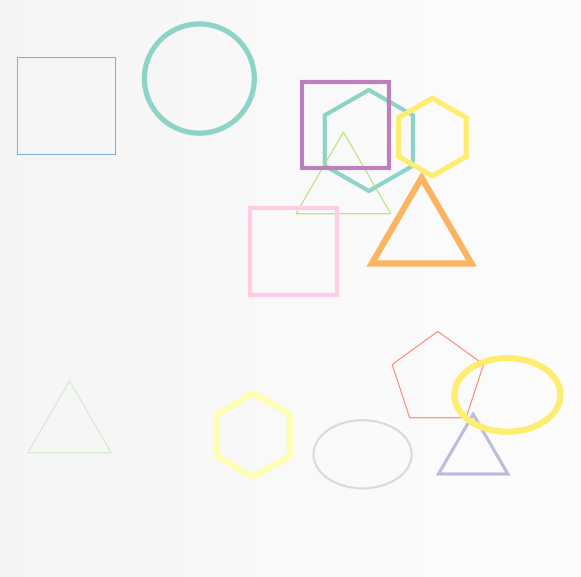[{"shape": "hexagon", "thickness": 2, "radius": 0.44, "center": [0.635, 0.756]}, {"shape": "circle", "thickness": 2.5, "radius": 0.47, "center": [0.343, 0.863]}, {"shape": "hexagon", "thickness": 3, "radius": 0.36, "center": [0.436, 0.246]}, {"shape": "triangle", "thickness": 1.5, "radius": 0.34, "center": [0.814, 0.213]}, {"shape": "pentagon", "thickness": 0.5, "radius": 0.41, "center": [0.753, 0.343]}, {"shape": "square", "thickness": 0.5, "radius": 0.42, "center": [0.113, 0.816]}, {"shape": "triangle", "thickness": 3, "radius": 0.49, "center": [0.725, 0.592]}, {"shape": "triangle", "thickness": 0.5, "radius": 0.47, "center": [0.591, 0.676]}, {"shape": "square", "thickness": 2, "radius": 0.37, "center": [0.506, 0.563]}, {"shape": "oval", "thickness": 1, "radius": 0.42, "center": [0.624, 0.212]}, {"shape": "square", "thickness": 2, "radius": 0.37, "center": [0.595, 0.783]}, {"shape": "triangle", "thickness": 0.5, "radius": 0.41, "center": [0.12, 0.257]}, {"shape": "oval", "thickness": 3, "radius": 0.46, "center": [0.873, 0.315]}, {"shape": "hexagon", "thickness": 2.5, "radius": 0.34, "center": [0.744, 0.762]}]